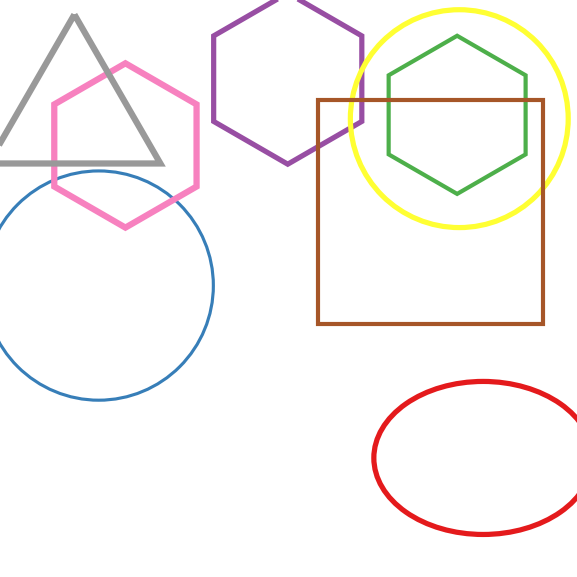[{"shape": "oval", "thickness": 2.5, "radius": 0.95, "center": [0.837, 0.206]}, {"shape": "circle", "thickness": 1.5, "radius": 0.99, "center": [0.171, 0.505]}, {"shape": "hexagon", "thickness": 2, "radius": 0.68, "center": [0.792, 0.8]}, {"shape": "hexagon", "thickness": 2.5, "radius": 0.74, "center": [0.498, 0.863]}, {"shape": "circle", "thickness": 2.5, "radius": 0.94, "center": [0.795, 0.794]}, {"shape": "square", "thickness": 2, "radius": 0.97, "center": [0.745, 0.631]}, {"shape": "hexagon", "thickness": 3, "radius": 0.71, "center": [0.217, 0.747]}, {"shape": "triangle", "thickness": 3, "radius": 0.86, "center": [0.129, 0.802]}]